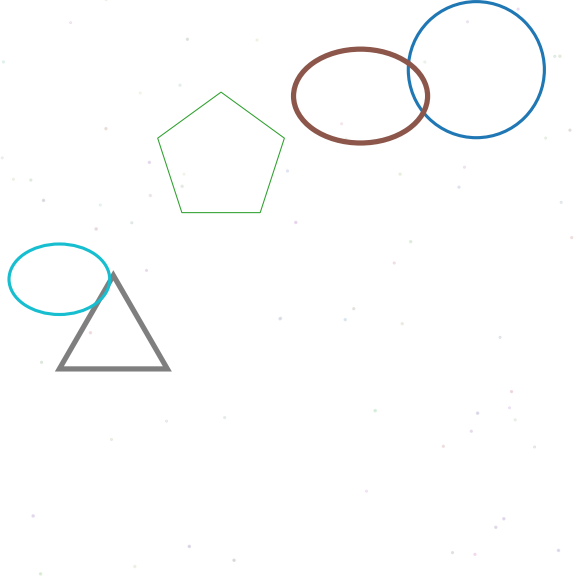[{"shape": "circle", "thickness": 1.5, "radius": 0.59, "center": [0.825, 0.879]}, {"shape": "pentagon", "thickness": 0.5, "radius": 0.58, "center": [0.383, 0.724]}, {"shape": "oval", "thickness": 2.5, "radius": 0.58, "center": [0.624, 0.833]}, {"shape": "triangle", "thickness": 2.5, "radius": 0.54, "center": [0.196, 0.414]}, {"shape": "oval", "thickness": 1.5, "radius": 0.44, "center": [0.103, 0.516]}]